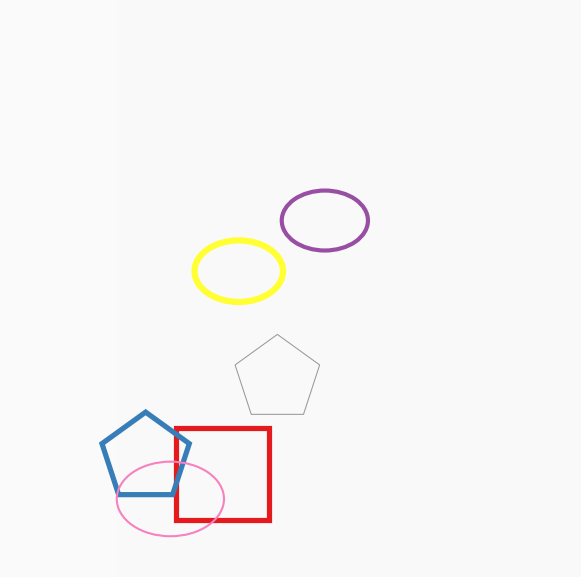[{"shape": "square", "thickness": 2.5, "radius": 0.4, "center": [0.383, 0.178]}, {"shape": "pentagon", "thickness": 2.5, "radius": 0.39, "center": [0.251, 0.207]}, {"shape": "oval", "thickness": 2, "radius": 0.37, "center": [0.559, 0.617]}, {"shape": "oval", "thickness": 3, "radius": 0.38, "center": [0.411, 0.53]}, {"shape": "oval", "thickness": 1, "radius": 0.46, "center": [0.293, 0.135]}, {"shape": "pentagon", "thickness": 0.5, "radius": 0.38, "center": [0.477, 0.344]}]